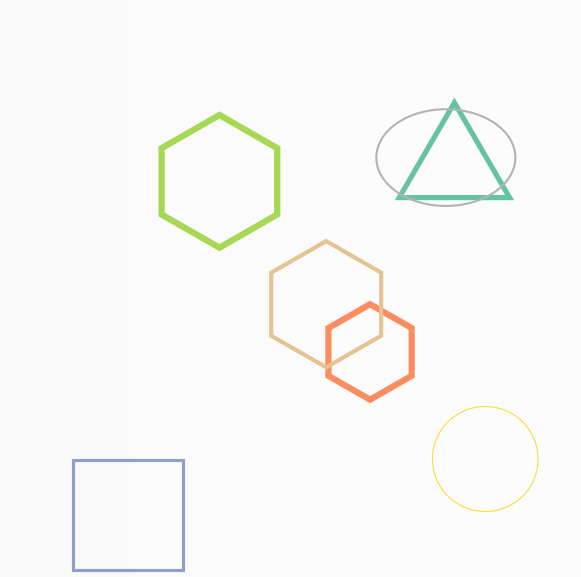[{"shape": "triangle", "thickness": 2.5, "radius": 0.55, "center": [0.782, 0.712]}, {"shape": "hexagon", "thickness": 3, "radius": 0.41, "center": [0.637, 0.39]}, {"shape": "square", "thickness": 1.5, "radius": 0.47, "center": [0.221, 0.107]}, {"shape": "hexagon", "thickness": 3, "radius": 0.57, "center": [0.378, 0.685]}, {"shape": "circle", "thickness": 0.5, "radius": 0.45, "center": [0.835, 0.204]}, {"shape": "hexagon", "thickness": 2, "radius": 0.55, "center": [0.561, 0.472]}, {"shape": "oval", "thickness": 1, "radius": 0.6, "center": [0.767, 0.726]}]